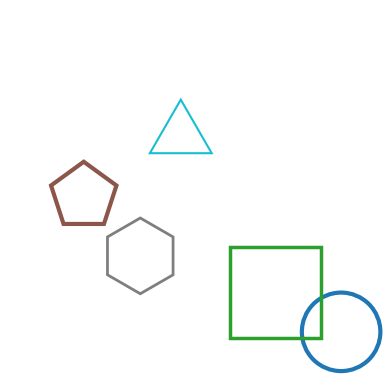[{"shape": "circle", "thickness": 3, "radius": 0.51, "center": [0.886, 0.138]}, {"shape": "square", "thickness": 2.5, "radius": 0.59, "center": [0.715, 0.239]}, {"shape": "pentagon", "thickness": 3, "radius": 0.45, "center": [0.218, 0.491]}, {"shape": "hexagon", "thickness": 2, "radius": 0.49, "center": [0.364, 0.335]}, {"shape": "triangle", "thickness": 1.5, "radius": 0.46, "center": [0.47, 0.648]}]